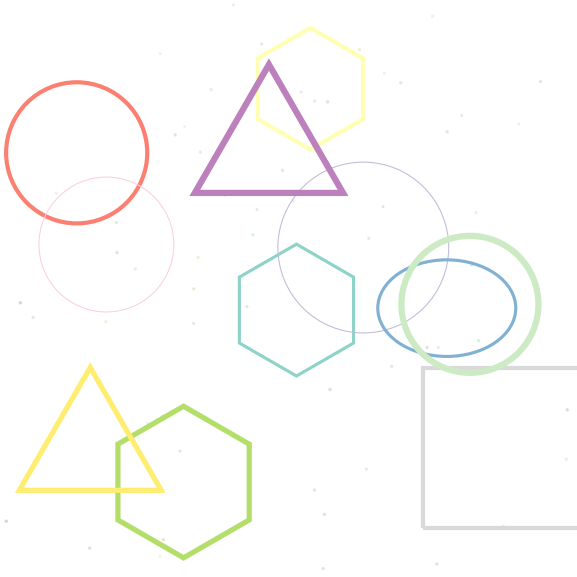[{"shape": "hexagon", "thickness": 1.5, "radius": 0.57, "center": [0.513, 0.462]}, {"shape": "hexagon", "thickness": 2, "radius": 0.53, "center": [0.537, 0.846]}, {"shape": "circle", "thickness": 0.5, "radius": 0.74, "center": [0.629, 0.571]}, {"shape": "circle", "thickness": 2, "radius": 0.61, "center": [0.133, 0.734]}, {"shape": "oval", "thickness": 1.5, "radius": 0.6, "center": [0.774, 0.466]}, {"shape": "hexagon", "thickness": 2.5, "radius": 0.66, "center": [0.318, 0.164]}, {"shape": "circle", "thickness": 0.5, "radius": 0.58, "center": [0.184, 0.576]}, {"shape": "square", "thickness": 2, "radius": 0.69, "center": [0.87, 0.223]}, {"shape": "triangle", "thickness": 3, "radius": 0.74, "center": [0.466, 0.739]}, {"shape": "circle", "thickness": 3, "radius": 0.59, "center": [0.814, 0.472]}, {"shape": "triangle", "thickness": 2.5, "radius": 0.71, "center": [0.156, 0.221]}]